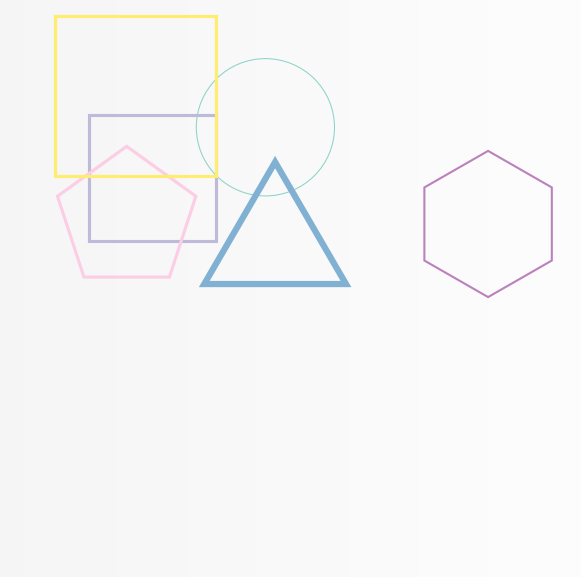[{"shape": "circle", "thickness": 0.5, "radius": 0.59, "center": [0.457, 0.779]}, {"shape": "square", "thickness": 1.5, "radius": 0.55, "center": [0.262, 0.691]}, {"shape": "triangle", "thickness": 3, "radius": 0.7, "center": [0.473, 0.578]}, {"shape": "pentagon", "thickness": 1.5, "radius": 0.63, "center": [0.218, 0.621]}, {"shape": "hexagon", "thickness": 1, "radius": 0.63, "center": [0.84, 0.611]}, {"shape": "square", "thickness": 1.5, "radius": 0.69, "center": [0.233, 0.833]}]